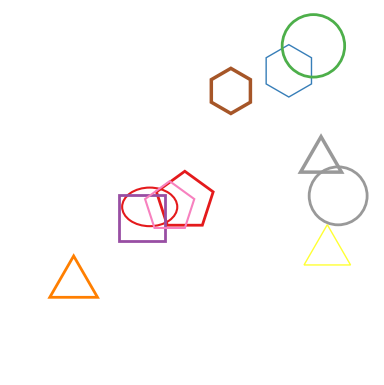[{"shape": "pentagon", "thickness": 2, "radius": 0.39, "center": [0.48, 0.478]}, {"shape": "oval", "thickness": 1.5, "radius": 0.36, "center": [0.389, 0.463]}, {"shape": "hexagon", "thickness": 1, "radius": 0.34, "center": [0.75, 0.816]}, {"shape": "circle", "thickness": 2, "radius": 0.41, "center": [0.814, 0.881]}, {"shape": "square", "thickness": 2, "radius": 0.3, "center": [0.369, 0.435]}, {"shape": "triangle", "thickness": 2, "radius": 0.36, "center": [0.191, 0.264]}, {"shape": "triangle", "thickness": 1, "radius": 0.35, "center": [0.85, 0.347]}, {"shape": "hexagon", "thickness": 2.5, "radius": 0.29, "center": [0.6, 0.764]}, {"shape": "pentagon", "thickness": 1.5, "radius": 0.34, "center": [0.441, 0.462]}, {"shape": "circle", "thickness": 2, "radius": 0.38, "center": [0.878, 0.491]}, {"shape": "triangle", "thickness": 2.5, "radius": 0.31, "center": [0.834, 0.584]}]